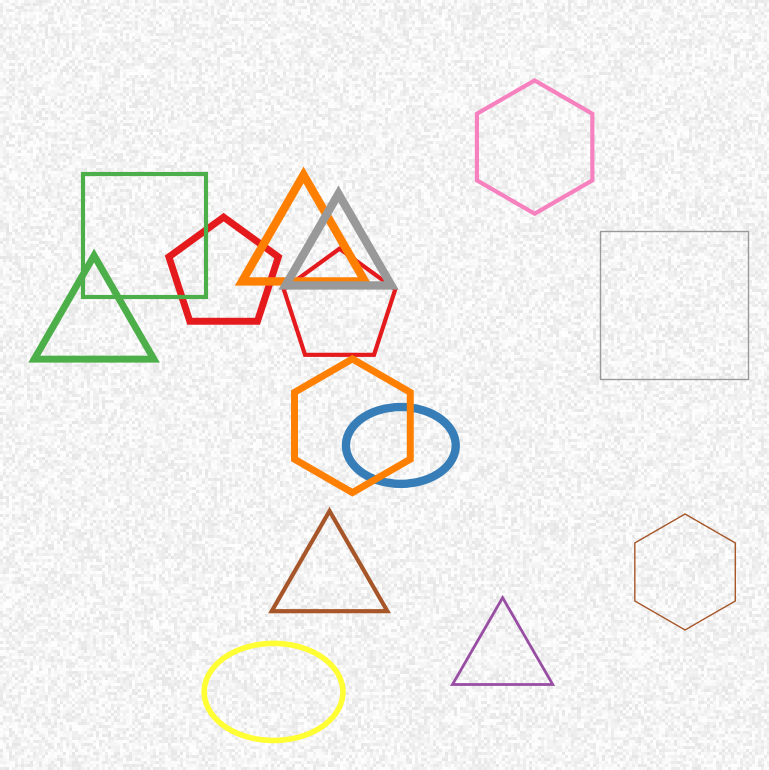[{"shape": "pentagon", "thickness": 2.5, "radius": 0.37, "center": [0.29, 0.643]}, {"shape": "pentagon", "thickness": 1.5, "radius": 0.38, "center": [0.441, 0.601]}, {"shape": "oval", "thickness": 3, "radius": 0.36, "center": [0.521, 0.421]}, {"shape": "square", "thickness": 1.5, "radius": 0.4, "center": [0.187, 0.694]}, {"shape": "triangle", "thickness": 2.5, "radius": 0.45, "center": [0.122, 0.578]}, {"shape": "triangle", "thickness": 1, "radius": 0.38, "center": [0.653, 0.149]}, {"shape": "triangle", "thickness": 3, "radius": 0.46, "center": [0.394, 0.681]}, {"shape": "hexagon", "thickness": 2.5, "radius": 0.43, "center": [0.458, 0.447]}, {"shape": "oval", "thickness": 2, "radius": 0.45, "center": [0.355, 0.101]}, {"shape": "triangle", "thickness": 1.5, "radius": 0.43, "center": [0.428, 0.25]}, {"shape": "hexagon", "thickness": 0.5, "radius": 0.38, "center": [0.89, 0.257]}, {"shape": "hexagon", "thickness": 1.5, "radius": 0.43, "center": [0.694, 0.809]}, {"shape": "square", "thickness": 0.5, "radius": 0.48, "center": [0.875, 0.604]}, {"shape": "triangle", "thickness": 3, "radius": 0.4, "center": [0.44, 0.669]}]